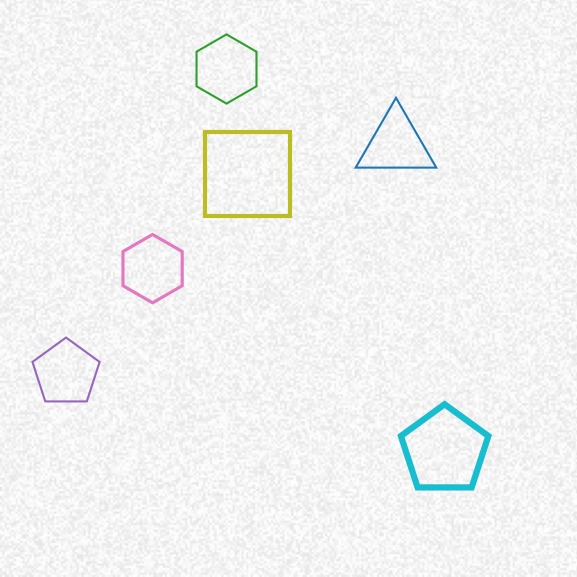[{"shape": "triangle", "thickness": 1, "radius": 0.4, "center": [0.686, 0.749]}, {"shape": "hexagon", "thickness": 1, "radius": 0.3, "center": [0.392, 0.88]}, {"shape": "pentagon", "thickness": 1, "radius": 0.31, "center": [0.114, 0.353]}, {"shape": "hexagon", "thickness": 1.5, "radius": 0.3, "center": [0.264, 0.534]}, {"shape": "square", "thickness": 2, "radius": 0.37, "center": [0.429, 0.698]}, {"shape": "pentagon", "thickness": 3, "radius": 0.4, "center": [0.77, 0.22]}]